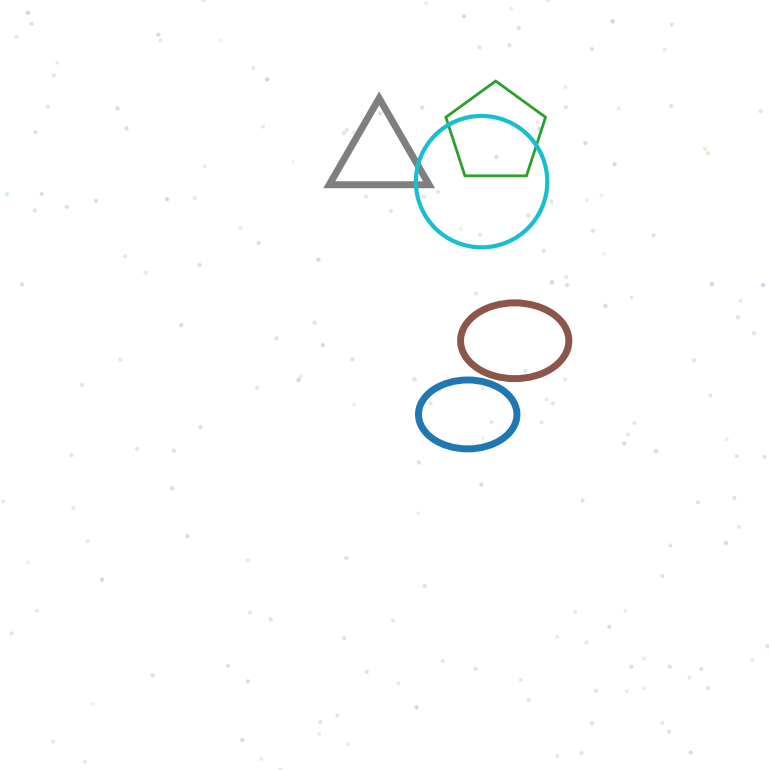[{"shape": "oval", "thickness": 2.5, "radius": 0.32, "center": [0.607, 0.462]}, {"shape": "pentagon", "thickness": 1, "radius": 0.34, "center": [0.644, 0.827]}, {"shape": "oval", "thickness": 2.5, "radius": 0.35, "center": [0.668, 0.557]}, {"shape": "triangle", "thickness": 2.5, "radius": 0.37, "center": [0.492, 0.797]}, {"shape": "circle", "thickness": 1.5, "radius": 0.43, "center": [0.625, 0.764]}]